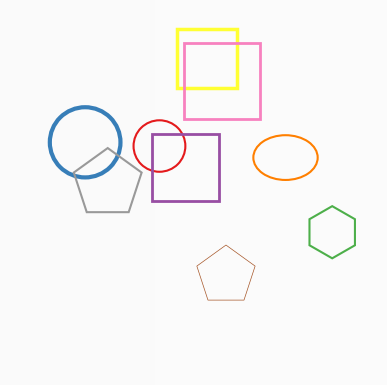[{"shape": "circle", "thickness": 1.5, "radius": 0.33, "center": [0.411, 0.621]}, {"shape": "circle", "thickness": 3, "radius": 0.46, "center": [0.22, 0.63]}, {"shape": "hexagon", "thickness": 1.5, "radius": 0.34, "center": [0.857, 0.397]}, {"shape": "square", "thickness": 2, "radius": 0.43, "center": [0.479, 0.565]}, {"shape": "oval", "thickness": 1.5, "radius": 0.42, "center": [0.737, 0.591]}, {"shape": "square", "thickness": 2.5, "radius": 0.39, "center": [0.535, 0.847]}, {"shape": "pentagon", "thickness": 0.5, "radius": 0.4, "center": [0.583, 0.284]}, {"shape": "square", "thickness": 2, "radius": 0.49, "center": [0.573, 0.79]}, {"shape": "pentagon", "thickness": 1.5, "radius": 0.46, "center": [0.278, 0.523]}]